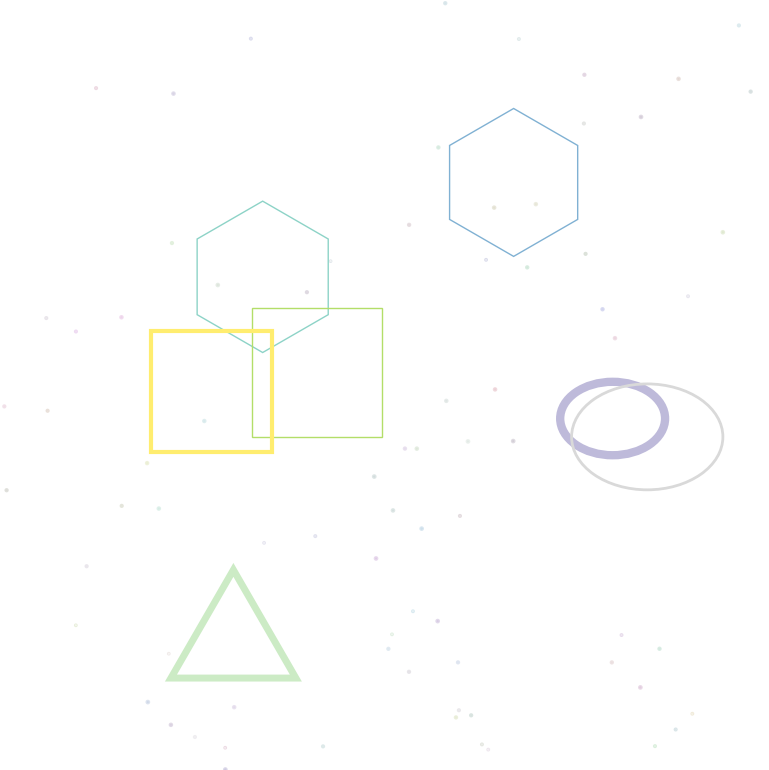[{"shape": "hexagon", "thickness": 0.5, "radius": 0.49, "center": [0.341, 0.64]}, {"shape": "oval", "thickness": 3, "radius": 0.34, "center": [0.796, 0.456]}, {"shape": "hexagon", "thickness": 0.5, "radius": 0.48, "center": [0.667, 0.763]}, {"shape": "square", "thickness": 0.5, "radius": 0.42, "center": [0.411, 0.516]}, {"shape": "oval", "thickness": 1, "radius": 0.49, "center": [0.841, 0.433]}, {"shape": "triangle", "thickness": 2.5, "radius": 0.47, "center": [0.303, 0.166]}, {"shape": "square", "thickness": 1.5, "radius": 0.39, "center": [0.275, 0.492]}]